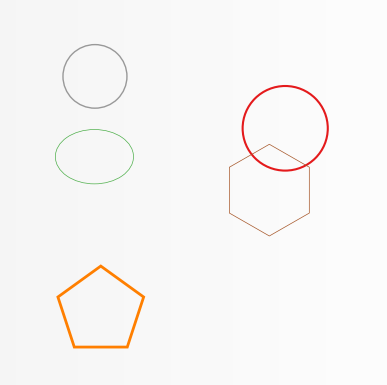[{"shape": "circle", "thickness": 1.5, "radius": 0.55, "center": [0.736, 0.667]}, {"shape": "oval", "thickness": 0.5, "radius": 0.5, "center": [0.244, 0.593]}, {"shape": "pentagon", "thickness": 2, "radius": 0.58, "center": [0.26, 0.193]}, {"shape": "hexagon", "thickness": 0.5, "radius": 0.6, "center": [0.695, 0.506]}, {"shape": "circle", "thickness": 1, "radius": 0.41, "center": [0.245, 0.802]}]